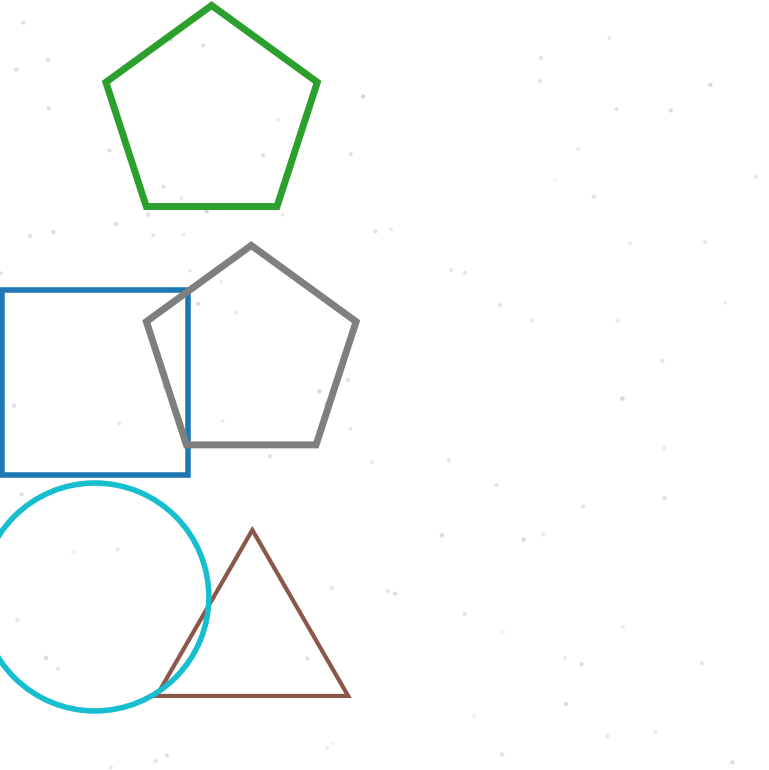[{"shape": "square", "thickness": 2, "radius": 0.6, "center": [0.124, 0.503]}, {"shape": "pentagon", "thickness": 2.5, "radius": 0.72, "center": [0.275, 0.849]}, {"shape": "triangle", "thickness": 1.5, "radius": 0.72, "center": [0.328, 0.168]}, {"shape": "pentagon", "thickness": 2.5, "radius": 0.72, "center": [0.326, 0.538]}, {"shape": "circle", "thickness": 2, "radius": 0.74, "center": [0.123, 0.225]}]